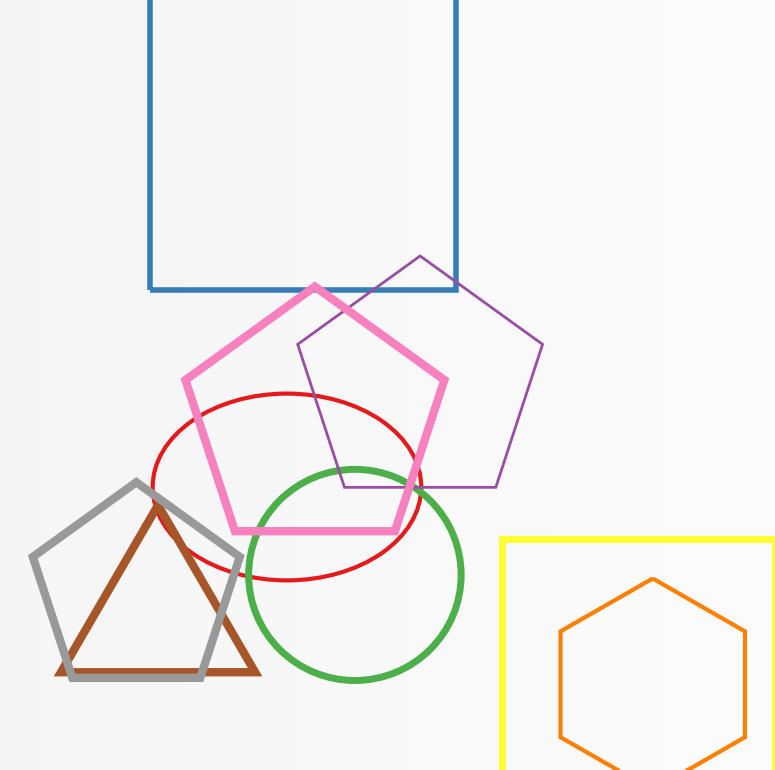[{"shape": "oval", "thickness": 1.5, "radius": 0.87, "center": [0.37, 0.368]}, {"shape": "square", "thickness": 2, "radius": 0.99, "center": [0.391, 0.821]}, {"shape": "circle", "thickness": 2.5, "radius": 0.69, "center": [0.458, 0.253]}, {"shape": "pentagon", "thickness": 1, "radius": 0.83, "center": [0.542, 0.501]}, {"shape": "hexagon", "thickness": 1.5, "radius": 0.69, "center": [0.842, 0.111]}, {"shape": "square", "thickness": 2.5, "radius": 0.88, "center": [0.824, 0.124]}, {"shape": "triangle", "thickness": 3, "radius": 0.72, "center": [0.204, 0.199]}, {"shape": "pentagon", "thickness": 3, "radius": 0.88, "center": [0.406, 0.452]}, {"shape": "pentagon", "thickness": 3, "radius": 0.7, "center": [0.176, 0.233]}]